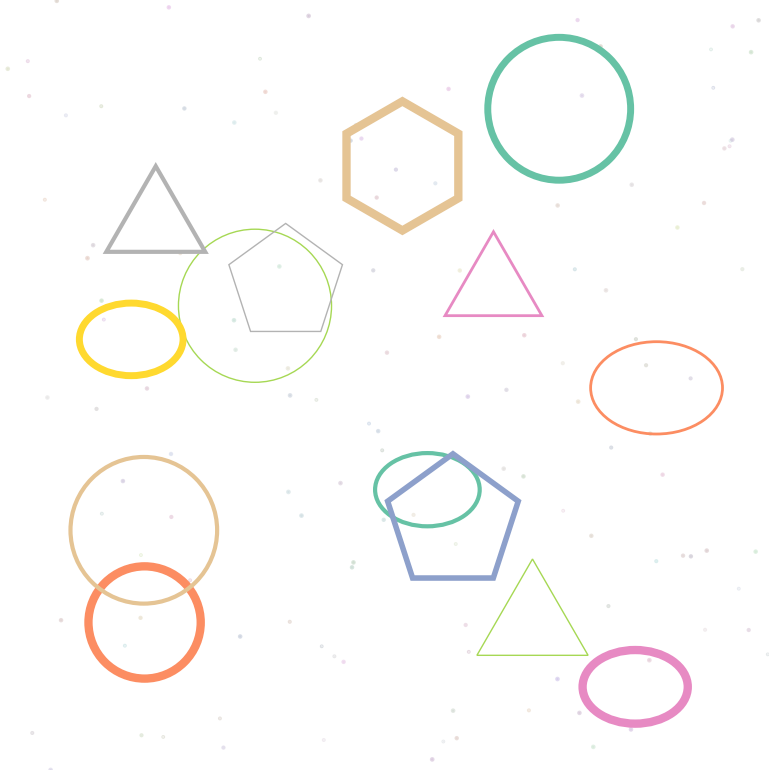[{"shape": "oval", "thickness": 1.5, "radius": 0.34, "center": [0.555, 0.364]}, {"shape": "circle", "thickness": 2.5, "radius": 0.46, "center": [0.726, 0.859]}, {"shape": "oval", "thickness": 1, "radius": 0.43, "center": [0.853, 0.496]}, {"shape": "circle", "thickness": 3, "radius": 0.36, "center": [0.188, 0.192]}, {"shape": "pentagon", "thickness": 2, "radius": 0.45, "center": [0.588, 0.321]}, {"shape": "triangle", "thickness": 1, "radius": 0.36, "center": [0.641, 0.626]}, {"shape": "oval", "thickness": 3, "radius": 0.34, "center": [0.825, 0.108]}, {"shape": "triangle", "thickness": 0.5, "radius": 0.42, "center": [0.692, 0.191]}, {"shape": "circle", "thickness": 0.5, "radius": 0.5, "center": [0.331, 0.603]}, {"shape": "oval", "thickness": 2.5, "radius": 0.34, "center": [0.17, 0.559]}, {"shape": "hexagon", "thickness": 3, "radius": 0.42, "center": [0.523, 0.785]}, {"shape": "circle", "thickness": 1.5, "radius": 0.48, "center": [0.187, 0.311]}, {"shape": "triangle", "thickness": 1.5, "radius": 0.37, "center": [0.202, 0.71]}, {"shape": "pentagon", "thickness": 0.5, "radius": 0.39, "center": [0.371, 0.632]}]